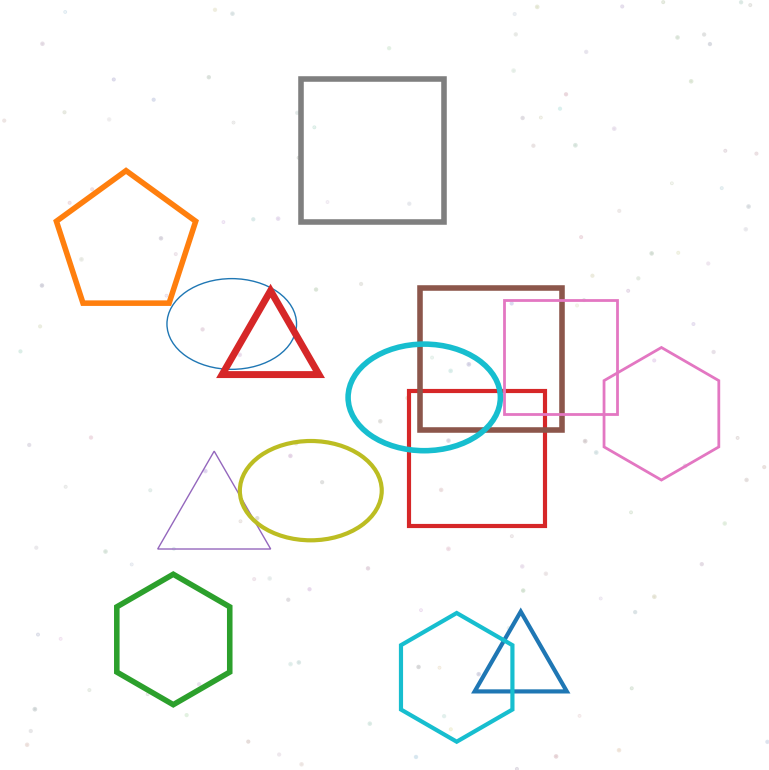[{"shape": "oval", "thickness": 0.5, "radius": 0.42, "center": [0.301, 0.579]}, {"shape": "triangle", "thickness": 1.5, "radius": 0.35, "center": [0.676, 0.137]}, {"shape": "pentagon", "thickness": 2, "radius": 0.48, "center": [0.164, 0.683]}, {"shape": "hexagon", "thickness": 2, "radius": 0.42, "center": [0.225, 0.17]}, {"shape": "triangle", "thickness": 2.5, "radius": 0.36, "center": [0.351, 0.55]}, {"shape": "square", "thickness": 1.5, "radius": 0.44, "center": [0.619, 0.405]}, {"shape": "triangle", "thickness": 0.5, "radius": 0.42, "center": [0.278, 0.329]}, {"shape": "square", "thickness": 2, "radius": 0.46, "center": [0.638, 0.534]}, {"shape": "hexagon", "thickness": 1, "radius": 0.43, "center": [0.859, 0.463]}, {"shape": "square", "thickness": 1, "radius": 0.37, "center": [0.728, 0.537]}, {"shape": "square", "thickness": 2, "radius": 0.46, "center": [0.484, 0.805]}, {"shape": "oval", "thickness": 1.5, "radius": 0.46, "center": [0.404, 0.363]}, {"shape": "hexagon", "thickness": 1.5, "radius": 0.42, "center": [0.593, 0.12]}, {"shape": "oval", "thickness": 2, "radius": 0.49, "center": [0.551, 0.484]}]